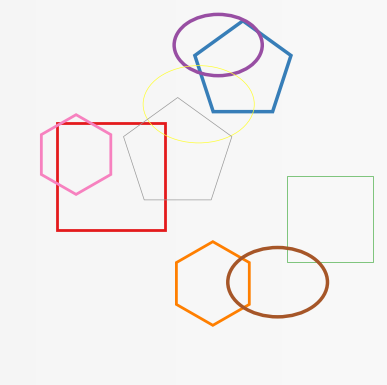[{"shape": "square", "thickness": 2, "radius": 0.7, "center": [0.287, 0.541]}, {"shape": "pentagon", "thickness": 2.5, "radius": 0.65, "center": [0.627, 0.816]}, {"shape": "square", "thickness": 0.5, "radius": 0.56, "center": [0.852, 0.43]}, {"shape": "oval", "thickness": 2.5, "radius": 0.57, "center": [0.563, 0.883]}, {"shape": "hexagon", "thickness": 2, "radius": 0.54, "center": [0.549, 0.264]}, {"shape": "oval", "thickness": 0.5, "radius": 0.72, "center": [0.513, 0.729]}, {"shape": "oval", "thickness": 2.5, "radius": 0.64, "center": [0.716, 0.267]}, {"shape": "hexagon", "thickness": 2, "radius": 0.52, "center": [0.196, 0.599]}, {"shape": "pentagon", "thickness": 0.5, "radius": 0.73, "center": [0.459, 0.6]}]